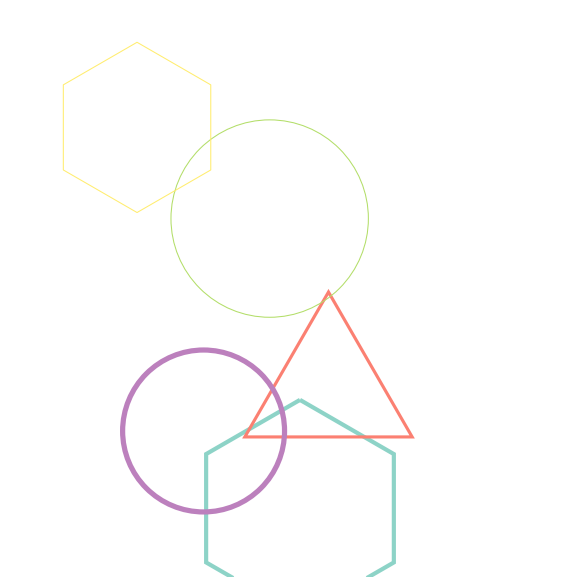[{"shape": "hexagon", "thickness": 2, "radius": 0.94, "center": [0.519, 0.119]}, {"shape": "triangle", "thickness": 1.5, "radius": 0.84, "center": [0.569, 0.326]}, {"shape": "circle", "thickness": 0.5, "radius": 0.85, "center": [0.467, 0.621]}, {"shape": "circle", "thickness": 2.5, "radius": 0.7, "center": [0.353, 0.253]}, {"shape": "hexagon", "thickness": 0.5, "radius": 0.74, "center": [0.237, 0.779]}]